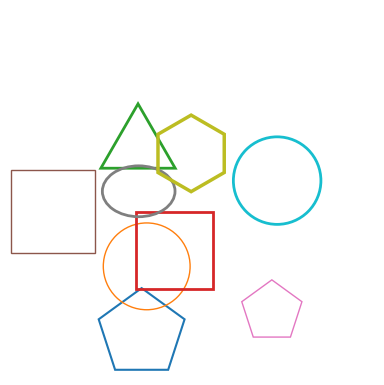[{"shape": "pentagon", "thickness": 1.5, "radius": 0.59, "center": [0.368, 0.134]}, {"shape": "circle", "thickness": 1, "radius": 0.56, "center": [0.381, 0.308]}, {"shape": "triangle", "thickness": 2, "radius": 0.56, "center": [0.359, 0.619]}, {"shape": "square", "thickness": 2, "radius": 0.5, "center": [0.453, 0.349]}, {"shape": "square", "thickness": 1, "radius": 0.54, "center": [0.138, 0.451]}, {"shape": "pentagon", "thickness": 1, "radius": 0.41, "center": [0.706, 0.191]}, {"shape": "oval", "thickness": 2, "radius": 0.47, "center": [0.36, 0.503]}, {"shape": "hexagon", "thickness": 2.5, "radius": 0.5, "center": [0.496, 0.602]}, {"shape": "circle", "thickness": 2, "radius": 0.57, "center": [0.72, 0.531]}]